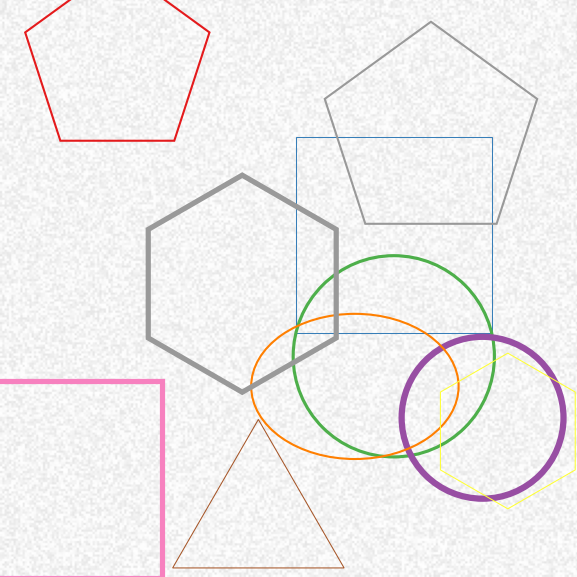[{"shape": "pentagon", "thickness": 1, "radius": 0.84, "center": [0.203, 0.891]}, {"shape": "square", "thickness": 0.5, "radius": 0.85, "center": [0.682, 0.591]}, {"shape": "circle", "thickness": 1.5, "radius": 0.87, "center": [0.682, 0.382]}, {"shape": "circle", "thickness": 3, "radius": 0.7, "center": [0.836, 0.276]}, {"shape": "oval", "thickness": 1, "radius": 0.9, "center": [0.615, 0.33]}, {"shape": "hexagon", "thickness": 0.5, "radius": 0.67, "center": [0.879, 0.253]}, {"shape": "triangle", "thickness": 0.5, "radius": 0.86, "center": [0.447, 0.101]}, {"shape": "square", "thickness": 2.5, "radius": 0.85, "center": [0.111, 0.169]}, {"shape": "hexagon", "thickness": 2.5, "radius": 0.94, "center": [0.419, 0.508]}, {"shape": "pentagon", "thickness": 1, "radius": 0.97, "center": [0.746, 0.768]}]